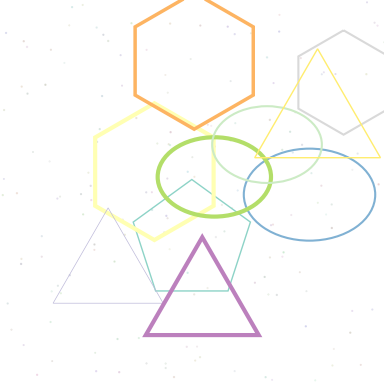[{"shape": "pentagon", "thickness": 1, "radius": 0.8, "center": [0.498, 0.374]}, {"shape": "hexagon", "thickness": 3, "radius": 0.89, "center": [0.401, 0.554]}, {"shape": "triangle", "thickness": 0.5, "radius": 0.83, "center": [0.281, 0.295]}, {"shape": "oval", "thickness": 1.5, "radius": 0.85, "center": [0.804, 0.494]}, {"shape": "hexagon", "thickness": 2.5, "radius": 0.89, "center": [0.504, 0.842]}, {"shape": "oval", "thickness": 3, "radius": 0.74, "center": [0.557, 0.54]}, {"shape": "hexagon", "thickness": 1.5, "radius": 0.68, "center": [0.892, 0.786]}, {"shape": "triangle", "thickness": 3, "radius": 0.85, "center": [0.525, 0.214]}, {"shape": "oval", "thickness": 1.5, "radius": 0.71, "center": [0.694, 0.624]}, {"shape": "triangle", "thickness": 1, "radius": 0.94, "center": [0.825, 0.685]}]